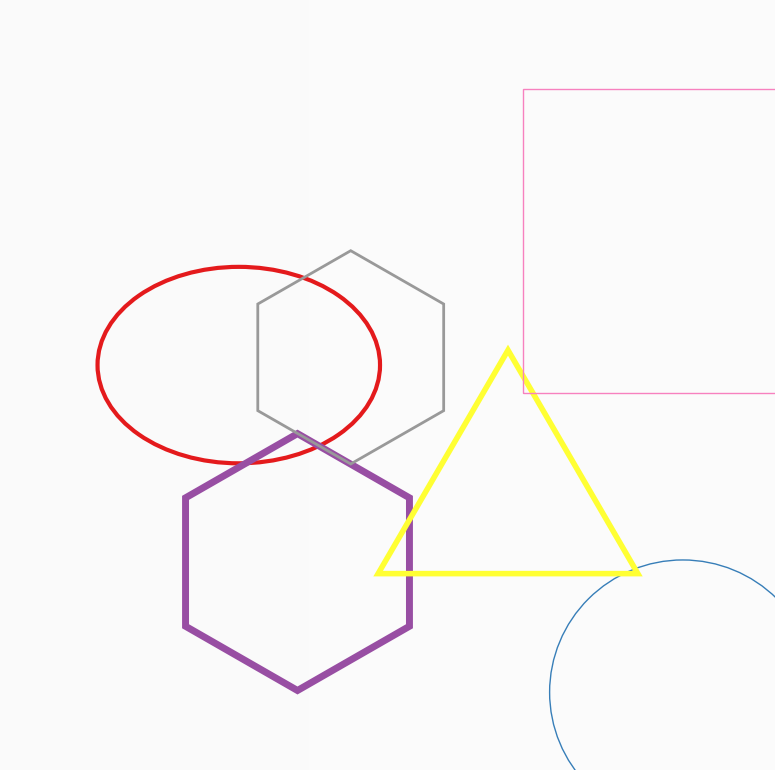[{"shape": "oval", "thickness": 1.5, "radius": 0.91, "center": [0.308, 0.526]}, {"shape": "circle", "thickness": 0.5, "radius": 0.86, "center": [0.881, 0.101]}, {"shape": "hexagon", "thickness": 2.5, "radius": 0.83, "center": [0.384, 0.27]}, {"shape": "triangle", "thickness": 2, "radius": 0.97, "center": [0.655, 0.352]}, {"shape": "square", "thickness": 0.5, "radius": 0.99, "center": [0.873, 0.687]}, {"shape": "hexagon", "thickness": 1, "radius": 0.69, "center": [0.453, 0.536]}]